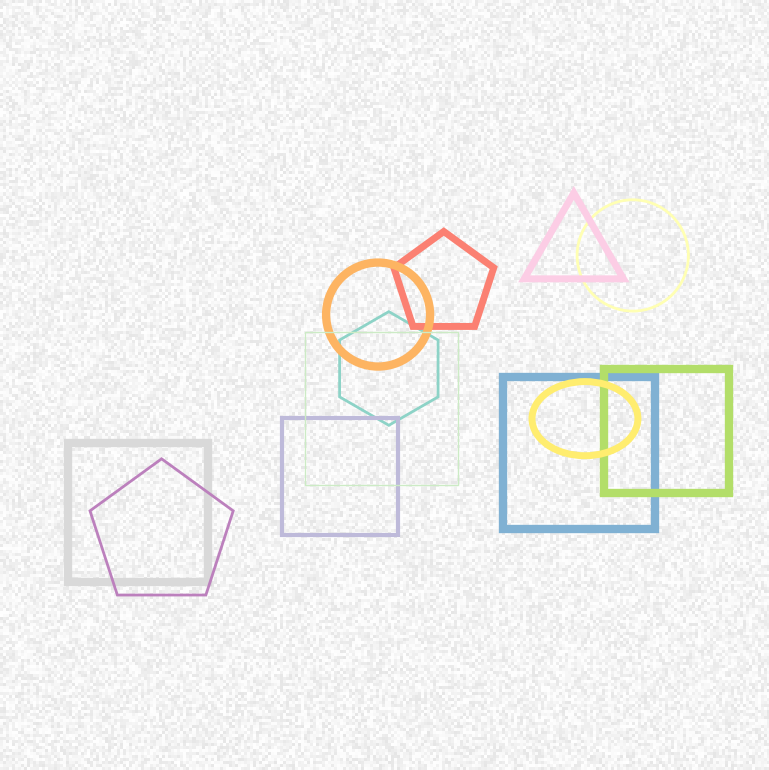[{"shape": "hexagon", "thickness": 1, "radius": 0.37, "center": [0.505, 0.521]}, {"shape": "circle", "thickness": 1, "radius": 0.36, "center": [0.822, 0.668]}, {"shape": "square", "thickness": 1.5, "radius": 0.38, "center": [0.442, 0.381]}, {"shape": "pentagon", "thickness": 2.5, "radius": 0.34, "center": [0.576, 0.631]}, {"shape": "square", "thickness": 3, "radius": 0.5, "center": [0.752, 0.412]}, {"shape": "circle", "thickness": 3, "radius": 0.34, "center": [0.491, 0.591]}, {"shape": "square", "thickness": 3, "radius": 0.4, "center": [0.866, 0.44]}, {"shape": "triangle", "thickness": 2.5, "radius": 0.37, "center": [0.745, 0.675]}, {"shape": "square", "thickness": 3, "radius": 0.45, "center": [0.179, 0.335]}, {"shape": "pentagon", "thickness": 1, "radius": 0.49, "center": [0.21, 0.306]}, {"shape": "square", "thickness": 0.5, "radius": 0.5, "center": [0.496, 0.469]}, {"shape": "oval", "thickness": 2.5, "radius": 0.34, "center": [0.76, 0.456]}]